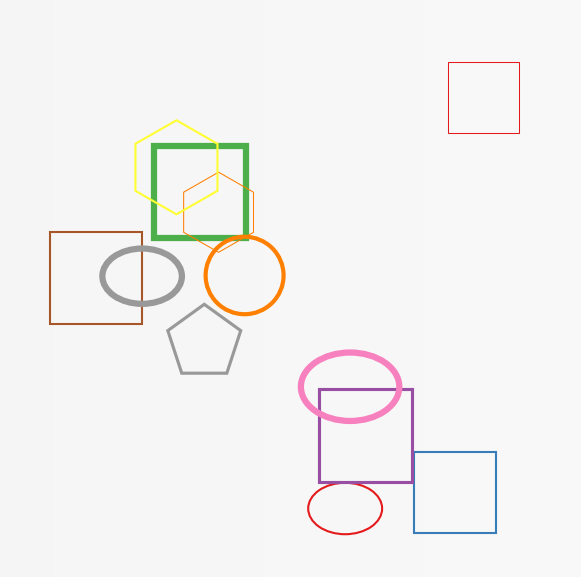[{"shape": "oval", "thickness": 1, "radius": 0.32, "center": [0.594, 0.119]}, {"shape": "square", "thickness": 0.5, "radius": 0.31, "center": [0.832, 0.83]}, {"shape": "square", "thickness": 1, "radius": 0.35, "center": [0.783, 0.147]}, {"shape": "square", "thickness": 3, "radius": 0.4, "center": [0.344, 0.666]}, {"shape": "square", "thickness": 1.5, "radius": 0.4, "center": [0.629, 0.245]}, {"shape": "circle", "thickness": 2, "radius": 0.34, "center": [0.421, 0.522]}, {"shape": "hexagon", "thickness": 0.5, "radius": 0.35, "center": [0.376, 0.632]}, {"shape": "hexagon", "thickness": 1, "radius": 0.41, "center": [0.304, 0.709]}, {"shape": "square", "thickness": 1, "radius": 0.4, "center": [0.166, 0.517]}, {"shape": "oval", "thickness": 3, "radius": 0.42, "center": [0.602, 0.329]}, {"shape": "oval", "thickness": 3, "radius": 0.34, "center": [0.245, 0.521]}, {"shape": "pentagon", "thickness": 1.5, "radius": 0.33, "center": [0.351, 0.406]}]